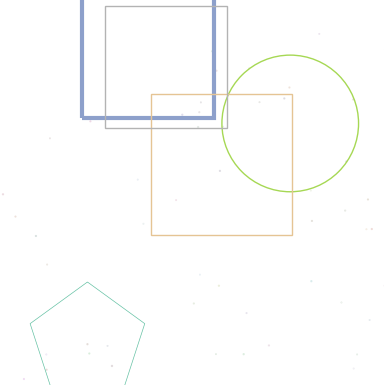[{"shape": "pentagon", "thickness": 0.5, "radius": 0.78, "center": [0.227, 0.111]}, {"shape": "square", "thickness": 3, "radius": 0.85, "center": [0.385, 0.864]}, {"shape": "circle", "thickness": 1, "radius": 0.89, "center": [0.754, 0.679]}, {"shape": "square", "thickness": 1, "radius": 0.91, "center": [0.575, 0.572]}, {"shape": "square", "thickness": 1, "radius": 0.79, "center": [0.432, 0.826]}]